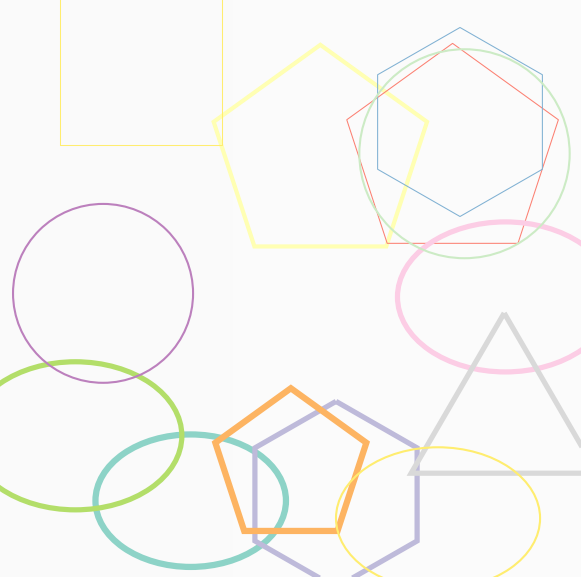[{"shape": "oval", "thickness": 3, "radius": 0.82, "center": [0.328, 0.132]}, {"shape": "pentagon", "thickness": 2, "radius": 0.96, "center": [0.551, 0.729]}, {"shape": "hexagon", "thickness": 2.5, "radius": 0.81, "center": [0.578, 0.143]}, {"shape": "pentagon", "thickness": 0.5, "radius": 0.96, "center": [0.779, 0.733]}, {"shape": "hexagon", "thickness": 0.5, "radius": 0.82, "center": [0.791, 0.788]}, {"shape": "pentagon", "thickness": 3, "radius": 0.68, "center": [0.5, 0.19]}, {"shape": "oval", "thickness": 2.5, "radius": 0.92, "center": [0.13, 0.244]}, {"shape": "oval", "thickness": 2.5, "radius": 0.93, "center": [0.869, 0.485]}, {"shape": "triangle", "thickness": 2.5, "radius": 0.92, "center": [0.867, 0.272]}, {"shape": "circle", "thickness": 1, "radius": 0.77, "center": [0.177, 0.491]}, {"shape": "circle", "thickness": 1, "radius": 0.9, "center": [0.799, 0.733]}, {"shape": "square", "thickness": 0.5, "radius": 0.7, "center": [0.243, 0.888]}, {"shape": "oval", "thickness": 1, "radius": 0.88, "center": [0.754, 0.102]}]